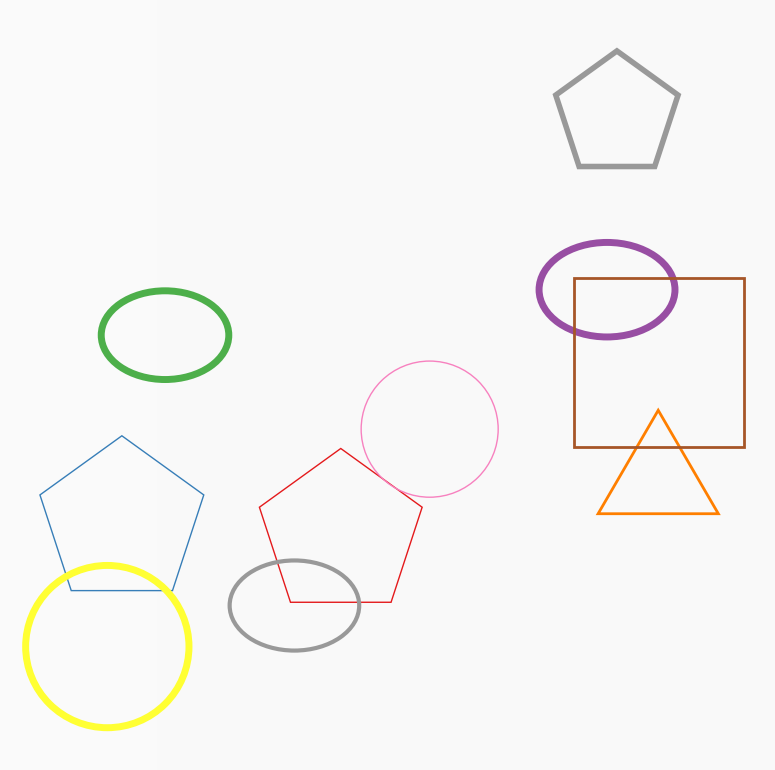[{"shape": "pentagon", "thickness": 0.5, "radius": 0.55, "center": [0.44, 0.307]}, {"shape": "pentagon", "thickness": 0.5, "radius": 0.56, "center": [0.157, 0.323]}, {"shape": "oval", "thickness": 2.5, "radius": 0.41, "center": [0.213, 0.565]}, {"shape": "oval", "thickness": 2.5, "radius": 0.44, "center": [0.783, 0.624]}, {"shape": "triangle", "thickness": 1, "radius": 0.45, "center": [0.849, 0.378]}, {"shape": "circle", "thickness": 2.5, "radius": 0.53, "center": [0.138, 0.16]}, {"shape": "square", "thickness": 1, "radius": 0.55, "center": [0.851, 0.53]}, {"shape": "circle", "thickness": 0.5, "radius": 0.44, "center": [0.554, 0.443]}, {"shape": "pentagon", "thickness": 2, "radius": 0.41, "center": [0.796, 0.851]}, {"shape": "oval", "thickness": 1.5, "radius": 0.42, "center": [0.38, 0.214]}]